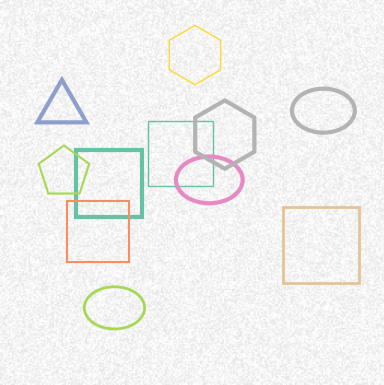[{"shape": "square", "thickness": 1, "radius": 0.42, "center": [0.469, 0.601]}, {"shape": "square", "thickness": 3, "radius": 0.43, "center": [0.283, 0.523]}, {"shape": "square", "thickness": 1.5, "radius": 0.4, "center": [0.255, 0.398]}, {"shape": "triangle", "thickness": 3, "radius": 0.37, "center": [0.161, 0.719]}, {"shape": "oval", "thickness": 3, "radius": 0.43, "center": [0.544, 0.533]}, {"shape": "oval", "thickness": 2, "radius": 0.39, "center": [0.297, 0.2]}, {"shape": "pentagon", "thickness": 1.5, "radius": 0.34, "center": [0.166, 0.553]}, {"shape": "hexagon", "thickness": 1, "radius": 0.38, "center": [0.506, 0.857]}, {"shape": "square", "thickness": 2, "radius": 0.5, "center": [0.833, 0.363]}, {"shape": "hexagon", "thickness": 3, "radius": 0.44, "center": [0.584, 0.65]}, {"shape": "oval", "thickness": 3, "radius": 0.41, "center": [0.84, 0.713]}]